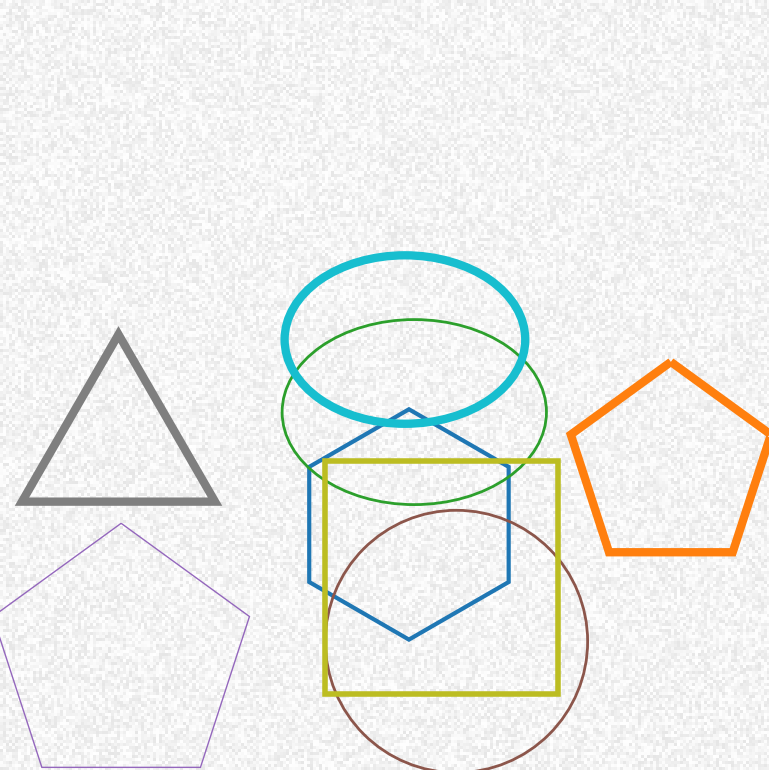[{"shape": "hexagon", "thickness": 1.5, "radius": 0.75, "center": [0.531, 0.319]}, {"shape": "pentagon", "thickness": 3, "radius": 0.68, "center": [0.871, 0.393]}, {"shape": "oval", "thickness": 1, "radius": 0.86, "center": [0.538, 0.465]}, {"shape": "pentagon", "thickness": 0.5, "radius": 0.88, "center": [0.157, 0.145]}, {"shape": "circle", "thickness": 1, "radius": 0.85, "center": [0.593, 0.167]}, {"shape": "triangle", "thickness": 3, "radius": 0.72, "center": [0.154, 0.421]}, {"shape": "square", "thickness": 2, "radius": 0.76, "center": [0.574, 0.25]}, {"shape": "oval", "thickness": 3, "radius": 0.78, "center": [0.526, 0.559]}]